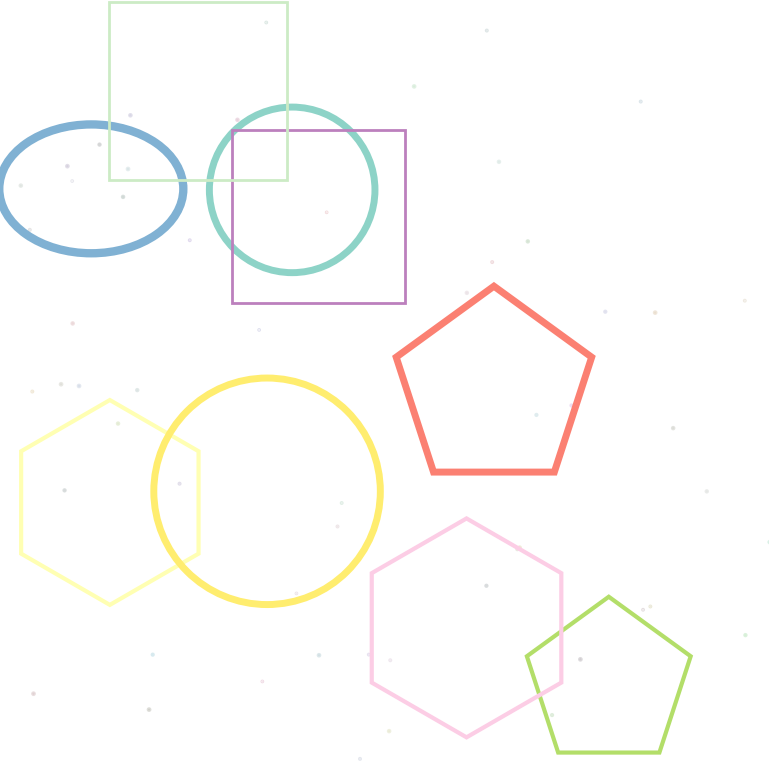[{"shape": "circle", "thickness": 2.5, "radius": 0.54, "center": [0.379, 0.753]}, {"shape": "hexagon", "thickness": 1.5, "radius": 0.67, "center": [0.143, 0.347]}, {"shape": "pentagon", "thickness": 2.5, "radius": 0.67, "center": [0.641, 0.495]}, {"shape": "oval", "thickness": 3, "radius": 0.6, "center": [0.119, 0.755]}, {"shape": "pentagon", "thickness": 1.5, "radius": 0.56, "center": [0.791, 0.113]}, {"shape": "hexagon", "thickness": 1.5, "radius": 0.71, "center": [0.606, 0.185]}, {"shape": "square", "thickness": 1, "radius": 0.56, "center": [0.413, 0.719]}, {"shape": "square", "thickness": 1, "radius": 0.58, "center": [0.257, 0.882]}, {"shape": "circle", "thickness": 2.5, "radius": 0.74, "center": [0.347, 0.362]}]